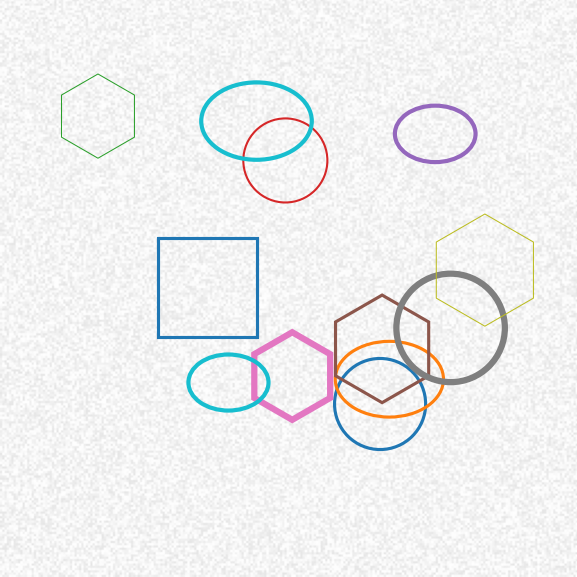[{"shape": "square", "thickness": 1.5, "radius": 0.43, "center": [0.359, 0.501]}, {"shape": "circle", "thickness": 1.5, "radius": 0.39, "center": [0.658, 0.3]}, {"shape": "oval", "thickness": 1.5, "radius": 0.47, "center": [0.674, 0.343]}, {"shape": "hexagon", "thickness": 0.5, "radius": 0.36, "center": [0.17, 0.798]}, {"shape": "circle", "thickness": 1, "radius": 0.36, "center": [0.494, 0.721]}, {"shape": "oval", "thickness": 2, "radius": 0.35, "center": [0.754, 0.767]}, {"shape": "hexagon", "thickness": 1.5, "radius": 0.47, "center": [0.662, 0.395]}, {"shape": "hexagon", "thickness": 3, "radius": 0.38, "center": [0.506, 0.348]}, {"shape": "circle", "thickness": 3, "radius": 0.47, "center": [0.78, 0.431]}, {"shape": "hexagon", "thickness": 0.5, "radius": 0.49, "center": [0.84, 0.531]}, {"shape": "oval", "thickness": 2, "radius": 0.48, "center": [0.444, 0.789]}, {"shape": "oval", "thickness": 2, "radius": 0.35, "center": [0.396, 0.337]}]